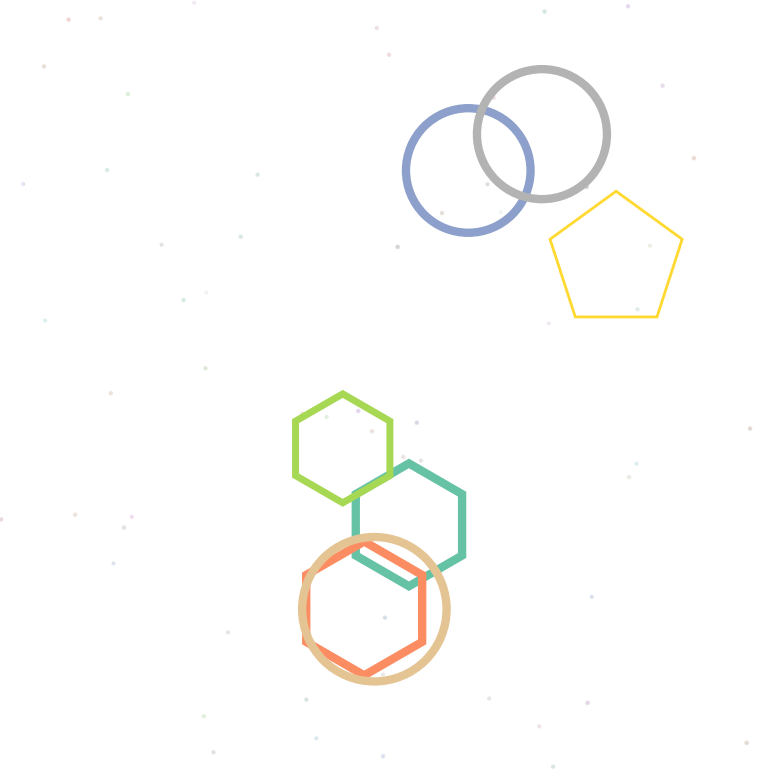[{"shape": "hexagon", "thickness": 3, "radius": 0.4, "center": [0.531, 0.318]}, {"shape": "hexagon", "thickness": 3, "radius": 0.43, "center": [0.473, 0.21]}, {"shape": "circle", "thickness": 3, "radius": 0.4, "center": [0.608, 0.779]}, {"shape": "hexagon", "thickness": 2.5, "radius": 0.35, "center": [0.445, 0.418]}, {"shape": "pentagon", "thickness": 1, "radius": 0.45, "center": [0.8, 0.661]}, {"shape": "circle", "thickness": 3, "radius": 0.47, "center": [0.486, 0.209]}, {"shape": "circle", "thickness": 3, "radius": 0.42, "center": [0.704, 0.826]}]